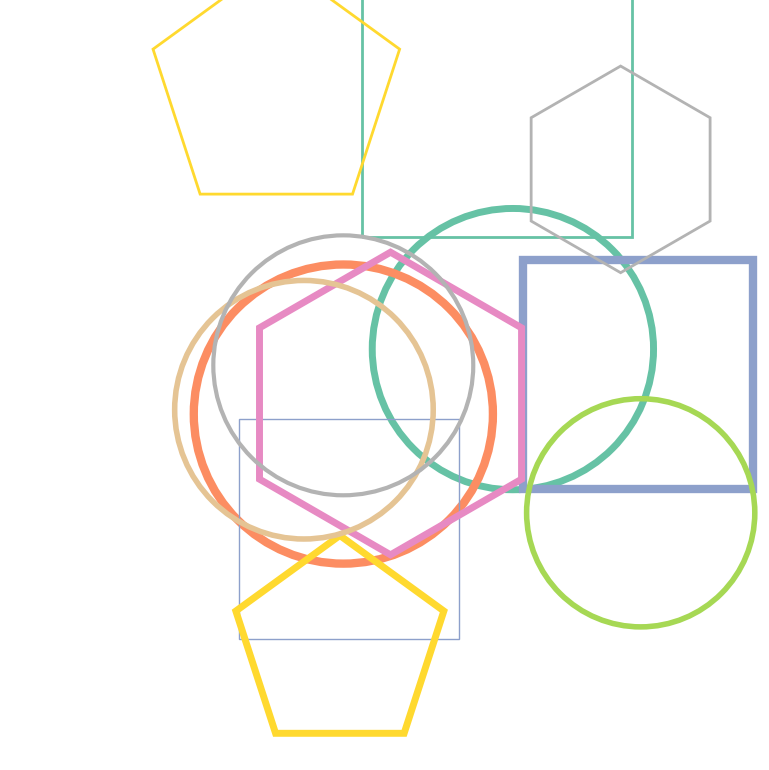[{"shape": "square", "thickness": 1, "radius": 0.87, "center": [0.645, 0.867]}, {"shape": "circle", "thickness": 2.5, "radius": 0.91, "center": [0.666, 0.547]}, {"shape": "circle", "thickness": 3, "radius": 0.97, "center": [0.446, 0.462]}, {"shape": "square", "thickness": 3, "radius": 0.75, "center": [0.829, 0.514]}, {"shape": "square", "thickness": 0.5, "radius": 0.72, "center": [0.453, 0.313]}, {"shape": "hexagon", "thickness": 2.5, "radius": 0.98, "center": [0.507, 0.476]}, {"shape": "circle", "thickness": 2, "radius": 0.74, "center": [0.832, 0.334]}, {"shape": "pentagon", "thickness": 2.5, "radius": 0.71, "center": [0.441, 0.163]}, {"shape": "pentagon", "thickness": 1, "radius": 0.84, "center": [0.359, 0.884]}, {"shape": "circle", "thickness": 2, "radius": 0.84, "center": [0.395, 0.468]}, {"shape": "hexagon", "thickness": 1, "radius": 0.67, "center": [0.806, 0.78]}, {"shape": "circle", "thickness": 1.5, "radius": 0.84, "center": [0.446, 0.526]}]